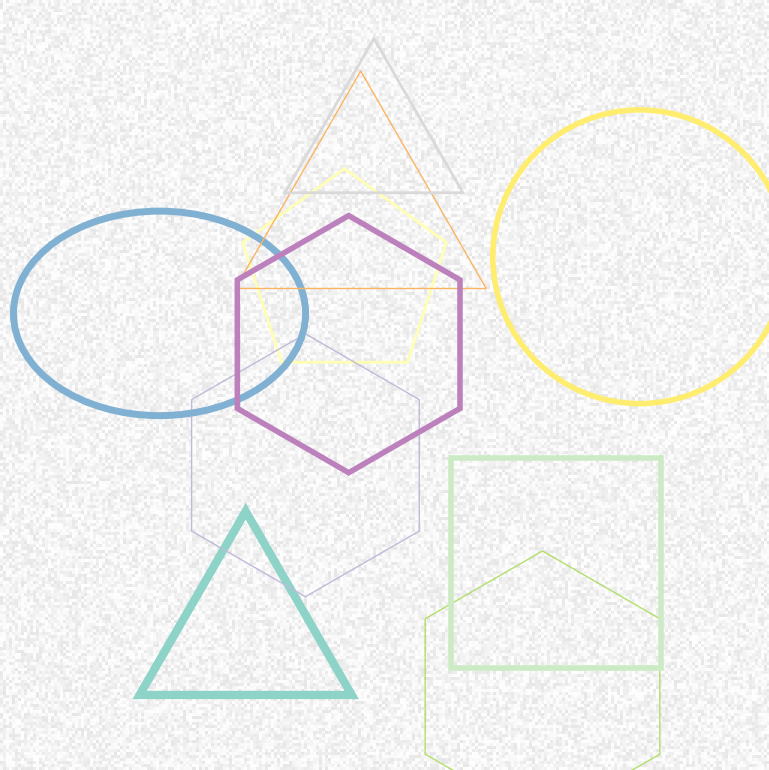[{"shape": "triangle", "thickness": 3, "radius": 0.8, "center": [0.319, 0.177]}, {"shape": "pentagon", "thickness": 1, "radius": 0.7, "center": [0.447, 0.642]}, {"shape": "hexagon", "thickness": 0.5, "radius": 0.85, "center": [0.397, 0.396]}, {"shape": "oval", "thickness": 2.5, "radius": 0.95, "center": [0.207, 0.593]}, {"shape": "triangle", "thickness": 0.5, "radius": 0.94, "center": [0.468, 0.719]}, {"shape": "hexagon", "thickness": 0.5, "radius": 0.88, "center": [0.705, 0.109]}, {"shape": "triangle", "thickness": 1, "radius": 0.67, "center": [0.486, 0.816]}, {"shape": "hexagon", "thickness": 2, "radius": 0.83, "center": [0.453, 0.553]}, {"shape": "square", "thickness": 2, "radius": 0.68, "center": [0.722, 0.269]}, {"shape": "circle", "thickness": 2, "radius": 0.95, "center": [0.831, 0.667]}]